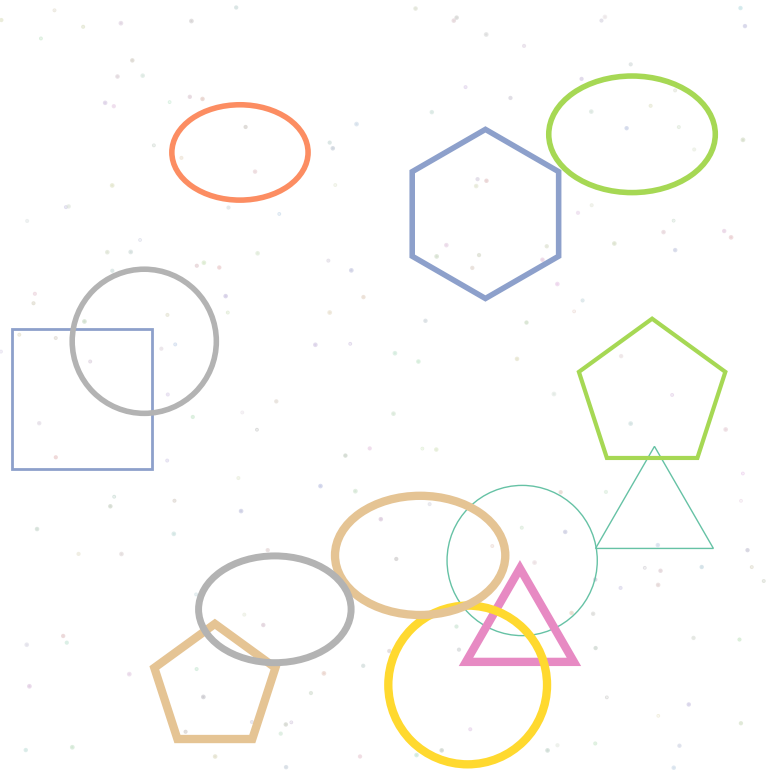[{"shape": "circle", "thickness": 0.5, "radius": 0.49, "center": [0.678, 0.272]}, {"shape": "triangle", "thickness": 0.5, "radius": 0.44, "center": [0.85, 0.332]}, {"shape": "oval", "thickness": 2, "radius": 0.44, "center": [0.312, 0.802]}, {"shape": "square", "thickness": 1, "radius": 0.46, "center": [0.106, 0.482]}, {"shape": "hexagon", "thickness": 2, "radius": 0.55, "center": [0.63, 0.722]}, {"shape": "triangle", "thickness": 3, "radius": 0.4, "center": [0.675, 0.181]}, {"shape": "oval", "thickness": 2, "radius": 0.54, "center": [0.821, 0.826]}, {"shape": "pentagon", "thickness": 1.5, "radius": 0.5, "center": [0.847, 0.486]}, {"shape": "circle", "thickness": 3, "radius": 0.52, "center": [0.607, 0.11]}, {"shape": "pentagon", "thickness": 3, "radius": 0.41, "center": [0.279, 0.107]}, {"shape": "oval", "thickness": 3, "radius": 0.55, "center": [0.546, 0.279]}, {"shape": "oval", "thickness": 2.5, "radius": 0.5, "center": [0.357, 0.209]}, {"shape": "circle", "thickness": 2, "radius": 0.47, "center": [0.187, 0.557]}]